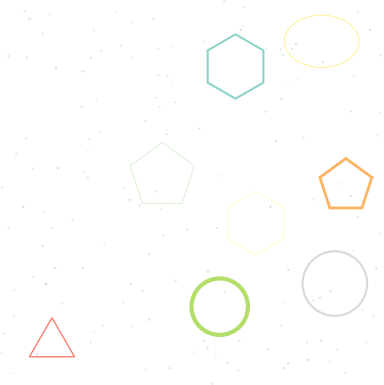[{"shape": "hexagon", "thickness": 1.5, "radius": 0.42, "center": [0.612, 0.827]}, {"shape": "hexagon", "thickness": 0.5, "radius": 0.41, "center": [0.664, 0.42]}, {"shape": "triangle", "thickness": 1, "radius": 0.34, "center": [0.135, 0.107]}, {"shape": "pentagon", "thickness": 2, "radius": 0.35, "center": [0.898, 0.517]}, {"shape": "circle", "thickness": 3, "radius": 0.37, "center": [0.571, 0.203]}, {"shape": "circle", "thickness": 1.5, "radius": 0.42, "center": [0.87, 0.263]}, {"shape": "pentagon", "thickness": 0.5, "radius": 0.44, "center": [0.421, 0.542]}, {"shape": "oval", "thickness": 0.5, "radius": 0.48, "center": [0.836, 0.893]}]